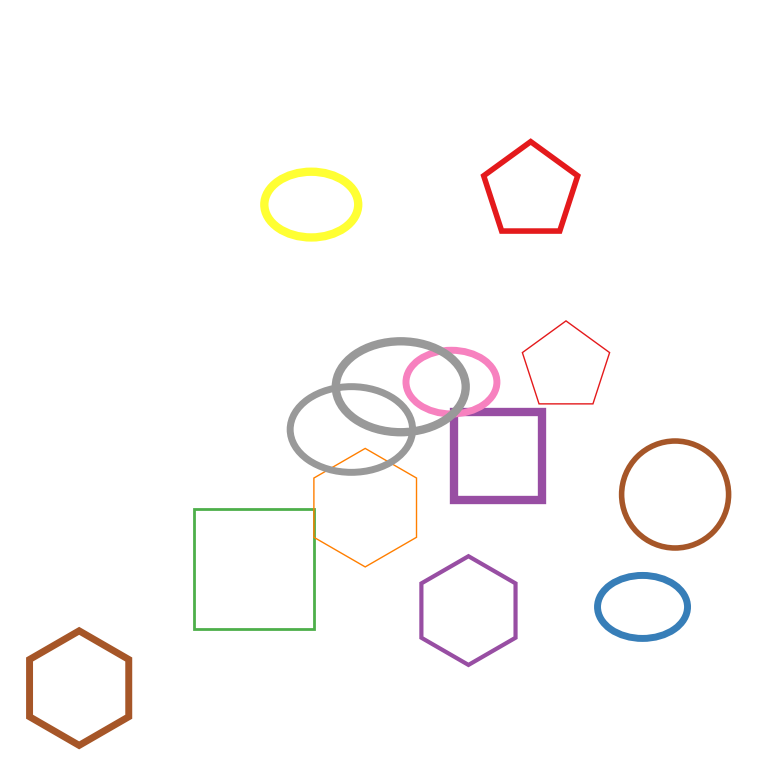[{"shape": "pentagon", "thickness": 2, "radius": 0.32, "center": [0.689, 0.752]}, {"shape": "pentagon", "thickness": 0.5, "radius": 0.3, "center": [0.735, 0.524]}, {"shape": "oval", "thickness": 2.5, "radius": 0.29, "center": [0.834, 0.212]}, {"shape": "square", "thickness": 1, "radius": 0.39, "center": [0.33, 0.261]}, {"shape": "hexagon", "thickness": 1.5, "radius": 0.35, "center": [0.608, 0.207]}, {"shape": "square", "thickness": 3, "radius": 0.29, "center": [0.647, 0.407]}, {"shape": "hexagon", "thickness": 0.5, "radius": 0.38, "center": [0.474, 0.341]}, {"shape": "oval", "thickness": 3, "radius": 0.3, "center": [0.404, 0.734]}, {"shape": "hexagon", "thickness": 2.5, "radius": 0.37, "center": [0.103, 0.106]}, {"shape": "circle", "thickness": 2, "radius": 0.35, "center": [0.877, 0.358]}, {"shape": "oval", "thickness": 2.5, "radius": 0.3, "center": [0.586, 0.504]}, {"shape": "oval", "thickness": 2.5, "radius": 0.4, "center": [0.456, 0.442]}, {"shape": "oval", "thickness": 3, "radius": 0.42, "center": [0.52, 0.498]}]